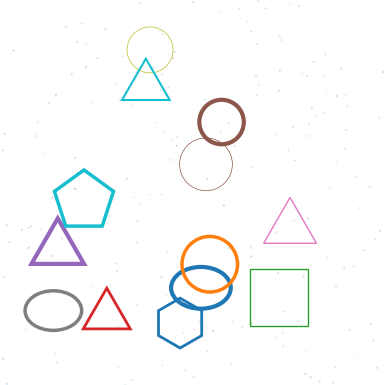[{"shape": "hexagon", "thickness": 2, "radius": 0.32, "center": [0.468, 0.161]}, {"shape": "oval", "thickness": 3, "radius": 0.39, "center": [0.522, 0.252]}, {"shape": "circle", "thickness": 2.5, "radius": 0.36, "center": [0.545, 0.314]}, {"shape": "square", "thickness": 1, "radius": 0.37, "center": [0.725, 0.227]}, {"shape": "triangle", "thickness": 2, "radius": 0.35, "center": [0.277, 0.181]}, {"shape": "triangle", "thickness": 3, "radius": 0.39, "center": [0.15, 0.354]}, {"shape": "circle", "thickness": 3, "radius": 0.29, "center": [0.576, 0.683]}, {"shape": "circle", "thickness": 0.5, "radius": 0.34, "center": [0.535, 0.573]}, {"shape": "triangle", "thickness": 1, "radius": 0.4, "center": [0.753, 0.408]}, {"shape": "oval", "thickness": 2.5, "radius": 0.37, "center": [0.139, 0.193]}, {"shape": "circle", "thickness": 0.5, "radius": 0.3, "center": [0.39, 0.87]}, {"shape": "triangle", "thickness": 1.5, "radius": 0.36, "center": [0.379, 0.776]}, {"shape": "pentagon", "thickness": 2.5, "radius": 0.4, "center": [0.218, 0.478]}]